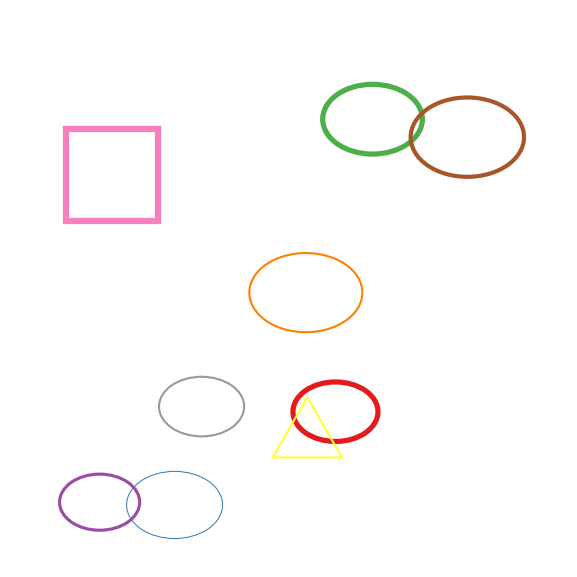[{"shape": "oval", "thickness": 2.5, "radius": 0.37, "center": [0.581, 0.286]}, {"shape": "oval", "thickness": 0.5, "radius": 0.42, "center": [0.302, 0.125]}, {"shape": "oval", "thickness": 2.5, "radius": 0.43, "center": [0.645, 0.793]}, {"shape": "oval", "thickness": 1.5, "radius": 0.35, "center": [0.172, 0.13]}, {"shape": "oval", "thickness": 1, "radius": 0.49, "center": [0.53, 0.492]}, {"shape": "triangle", "thickness": 1, "radius": 0.35, "center": [0.532, 0.242]}, {"shape": "oval", "thickness": 2, "radius": 0.49, "center": [0.809, 0.762]}, {"shape": "square", "thickness": 3, "radius": 0.4, "center": [0.194, 0.696]}, {"shape": "oval", "thickness": 1, "radius": 0.37, "center": [0.349, 0.295]}]